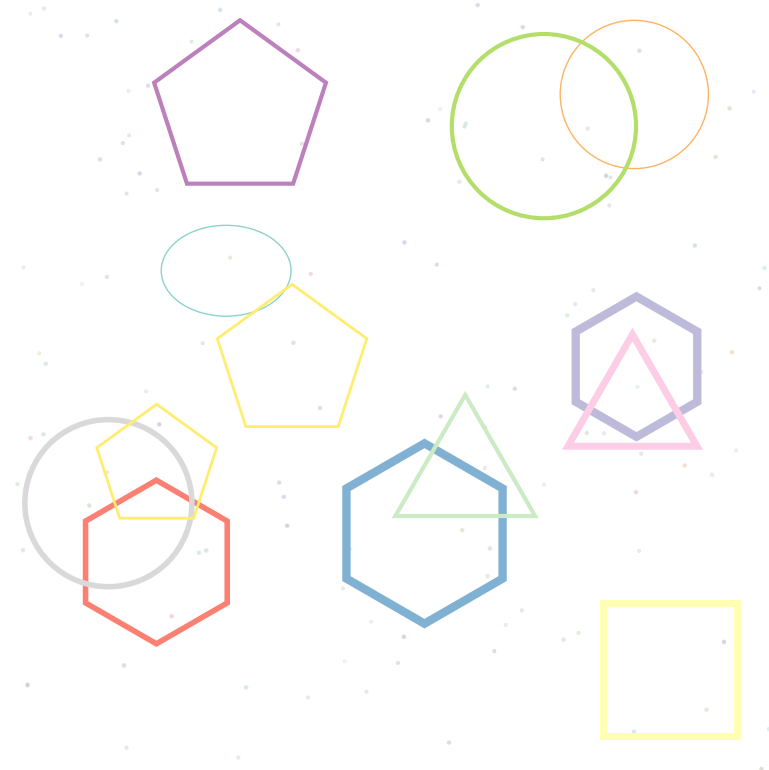[{"shape": "oval", "thickness": 0.5, "radius": 0.42, "center": [0.294, 0.648]}, {"shape": "square", "thickness": 2.5, "radius": 0.43, "center": [0.87, 0.131]}, {"shape": "hexagon", "thickness": 3, "radius": 0.46, "center": [0.827, 0.524]}, {"shape": "hexagon", "thickness": 2, "radius": 0.53, "center": [0.203, 0.27]}, {"shape": "hexagon", "thickness": 3, "radius": 0.59, "center": [0.551, 0.307]}, {"shape": "circle", "thickness": 0.5, "radius": 0.48, "center": [0.824, 0.877]}, {"shape": "circle", "thickness": 1.5, "radius": 0.6, "center": [0.706, 0.836]}, {"shape": "triangle", "thickness": 2.5, "radius": 0.48, "center": [0.821, 0.469]}, {"shape": "circle", "thickness": 2, "radius": 0.54, "center": [0.141, 0.347]}, {"shape": "pentagon", "thickness": 1.5, "radius": 0.59, "center": [0.312, 0.856]}, {"shape": "triangle", "thickness": 1.5, "radius": 0.52, "center": [0.604, 0.382]}, {"shape": "pentagon", "thickness": 1, "radius": 0.41, "center": [0.204, 0.393]}, {"shape": "pentagon", "thickness": 1, "radius": 0.51, "center": [0.379, 0.529]}]